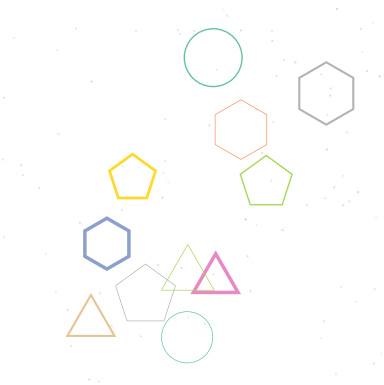[{"shape": "circle", "thickness": 0.5, "radius": 0.33, "center": [0.486, 0.124]}, {"shape": "circle", "thickness": 1, "radius": 0.38, "center": [0.554, 0.85]}, {"shape": "hexagon", "thickness": 0.5, "radius": 0.39, "center": [0.626, 0.663]}, {"shape": "hexagon", "thickness": 2.5, "radius": 0.33, "center": [0.278, 0.367]}, {"shape": "triangle", "thickness": 2.5, "radius": 0.34, "center": [0.56, 0.274]}, {"shape": "pentagon", "thickness": 1, "radius": 0.35, "center": [0.691, 0.525]}, {"shape": "triangle", "thickness": 0.5, "radius": 0.4, "center": [0.488, 0.286]}, {"shape": "pentagon", "thickness": 2, "radius": 0.31, "center": [0.344, 0.537]}, {"shape": "triangle", "thickness": 1.5, "radius": 0.35, "center": [0.236, 0.163]}, {"shape": "hexagon", "thickness": 1.5, "radius": 0.4, "center": [0.848, 0.757]}, {"shape": "pentagon", "thickness": 0.5, "radius": 0.41, "center": [0.378, 0.233]}]